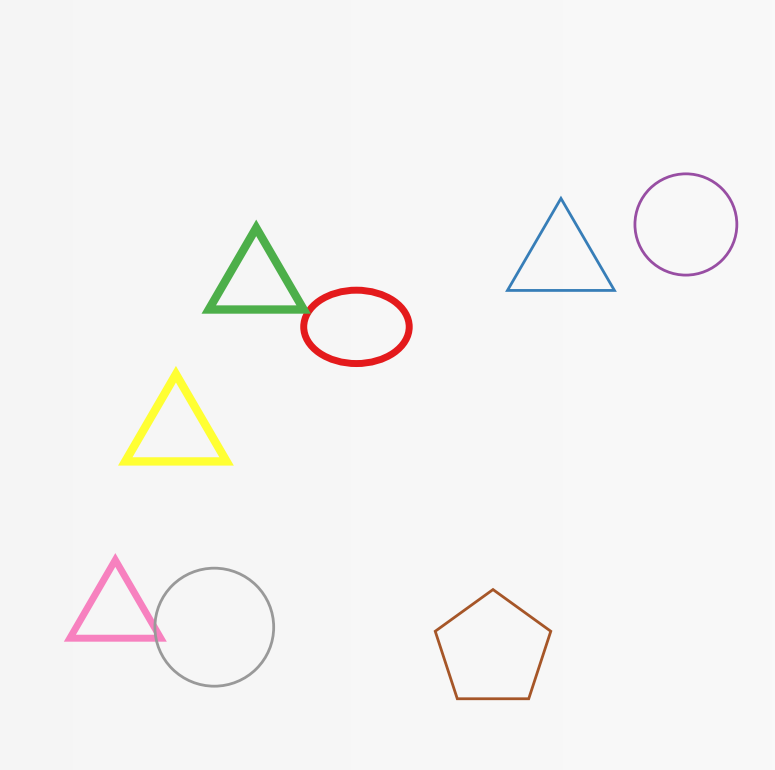[{"shape": "oval", "thickness": 2.5, "radius": 0.34, "center": [0.46, 0.575]}, {"shape": "triangle", "thickness": 1, "radius": 0.4, "center": [0.724, 0.663]}, {"shape": "triangle", "thickness": 3, "radius": 0.35, "center": [0.331, 0.633]}, {"shape": "circle", "thickness": 1, "radius": 0.33, "center": [0.885, 0.708]}, {"shape": "triangle", "thickness": 3, "radius": 0.38, "center": [0.227, 0.438]}, {"shape": "pentagon", "thickness": 1, "radius": 0.39, "center": [0.636, 0.156]}, {"shape": "triangle", "thickness": 2.5, "radius": 0.34, "center": [0.149, 0.205]}, {"shape": "circle", "thickness": 1, "radius": 0.38, "center": [0.277, 0.185]}]